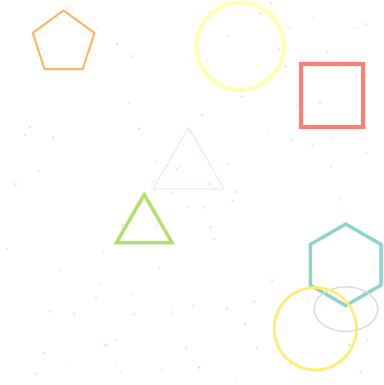[{"shape": "hexagon", "thickness": 2.5, "radius": 0.53, "center": [0.898, 0.312]}, {"shape": "circle", "thickness": 3, "radius": 0.57, "center": [0.623, 0.88]}, {"shape": "square", "thickness": 3, "radius": 0.4, "center": [0.862, 0.752]}, {"shape": "pentagon", "thickness": 1.5, "radius": 0.42, "center": [0.165, 0.889]}, {"shape": "triangle", "thickness": 2.5, "radius": 0.42, "center": [0.375, 0.411]}, {"shape": "oval", "thickness": 1, "radius": 0.41, "center": [0.898, 0.197]}, {"shape": "triangle", "thickness": 0.5, "radius": 0.53, "center": [0.49, 0.562]}, {"shape": "circle", "thickness": 2, "radius": 0.53, "center": [0.819, 0.146]}]